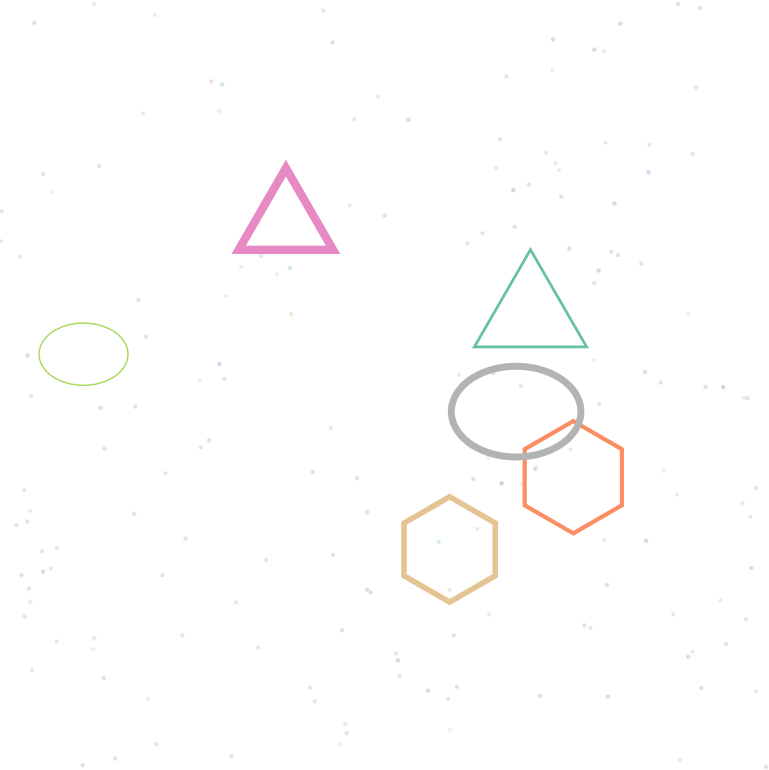[{"shape": "triangle", "thickness": 1, "radius": 0.42, "center": [0.689, 0.592]}, {"shape": "hexagon", "thickness": 1.5, "radius": 0.36, "center": [0.745, 0.38]}, {"shape": "triangle", "thickness": 3, "radius": 0.35, "center": [0.371, 0.711]}, {"shape": "oval", "thickness": 0.5, "radius": 0.29, "center": [0.108, 0.54]}, {"shape": "hexagon", "thickness": 2, "radius": 0.34, "center": [0.584, 0.286]}, {"shape": "oval", "thickness": 2.5, "radius": 0.42, "center": [0.67, 0.465]}]